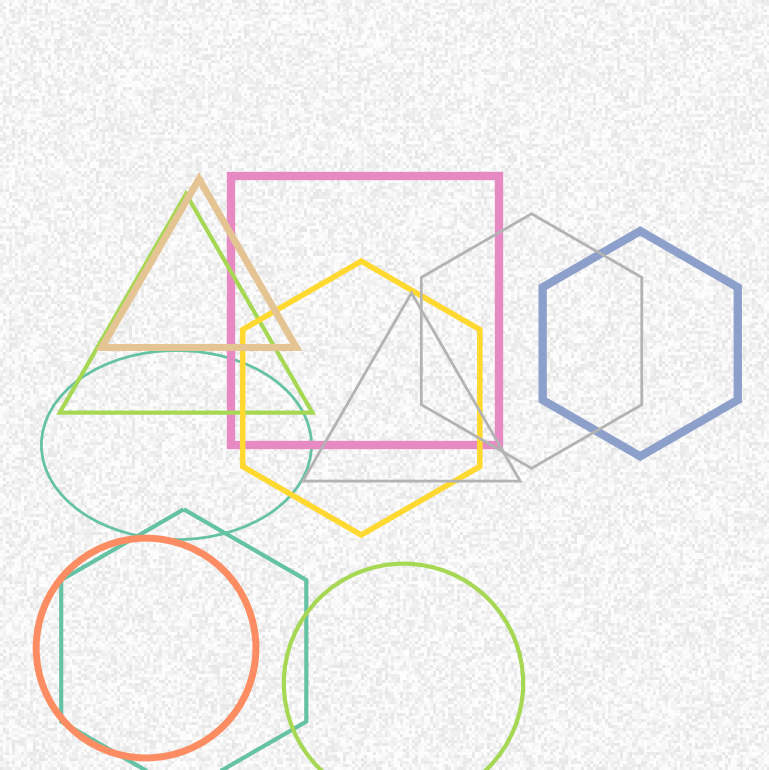[{"shape": "hexagon", "thickness": 1.5, "radius": 0.92, "center": [0.239, 0.155]}, {"shape": "oval", "thickness": 1, "radius": 0.88, "center": [0.229, 0.422]}, {"shape": "circle", "thickness": 2.5, "radius": 0.71, "center": [0.19, 0.158]}, {"shape": "hexagon", "thickness": 3, "radius": 0.73, "center": [0.831, 0.554]}, {"shape": "square", "thickness": 3, "radius": 0.87, "center": [0.474, 0.597]}, {"shape": "triangle", "thickness": 1.5, "radius": 0.95, "center": [0.242, 0.559]}, {"shape": "circle", "thickness": 1.5, "radius": 0.78, "center": [0.524, 0.113]}, {"shape": "hexagon", "thickness": 2, "radius": 0.89, "center": [0.469, 0.483]}, {"shape": "triangle", "thickness": 2.5, "radius": 0.73, "center": [0.258, 0.622]}, {"shape": "hexagon", "thickness": 1, "radius": 0.83, "center": [0.69, 0.557]}, {"shape": "triangle", "thickness": 1, "radius": 0.81, "center": [0.534, 0.457]}]